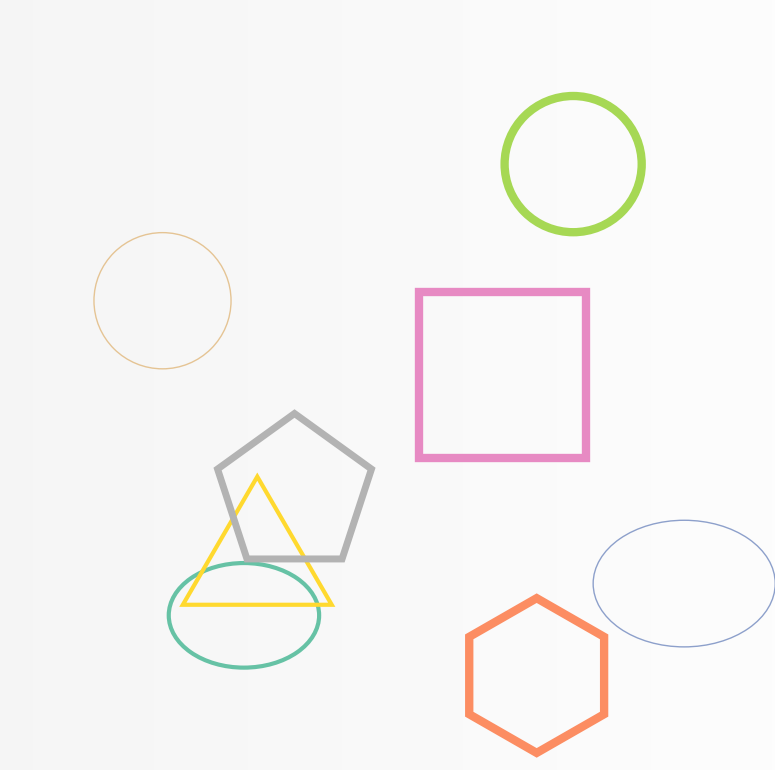[{"shape": "oval", "thickness": 1.5, "radius": 0.49, "center": [0.315, 0.201]}, {"shape": "hexagon", "thickness": 3, "radius": 0.5, "center": [0.692, 0.123]}, {"shape": "oval", "thickness": 0.5, "radius": 0.59, "center": [0.883, 0.242]}, {"shape": "square", "thickness": 3, "radius": 0.54, "center": [0.648, 0.513]}, {"shape": "circle", "thickness": 3, "radius": 0.44, "center": [0.74, 0.787]}, {"shape": "triangle", "thickness": 1.5, "radius": 0.55, "center": [0.332, 0.27]}, {"shape": "circle", "thickness": 0.5, "radius": 0.44, "center": [0.21, 0.609]}, {"shape": "pentagon", "thickness": 2.5, "radius": 0.52, "center": [0.38, 0.359]}]